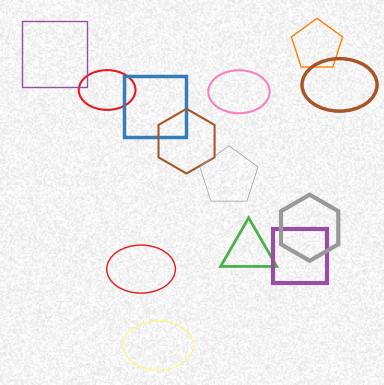[{"shape": "oval", "thickness": 1, "radius": 0.45, "center": [0.366, 0.301]}, {"shape": "oval", "thickness": 1.5, "radius": 0.37, "center": [0.278, 0.766]}, {"shape": "square", "thickness": 2.5, "radius": 0.4, "center": [0.402, 0.723]}, {"shape": "triangle", "thickness": 2, "radius": 0.42, "center": [0.646, 0.35]}, {"shape": "square", "thickness": 1, "radius": 0.43, "center": [0.142, 0.859]}, {"shape": "square", "thickness": 3, "radius": 0.35, "center": [0.779, 0.335]}, {"shape": "pentagon", "thickness": 1, "radius": 0.35, "center": [0.823, 0.882]}, {"shape": "oval", "thickness": 0.5, "radius": 0.46, "center": [0.411, 0.102]}, {"shape": "oval", "thickness": 2.5, "radius": 0.49, "center": [0.882, 0.78]}, {"shape": "hexagon", "thickness": 1.5, "radius": 0.42, "center": [0.485, 0.633]}, {"shape": "oval", "thickness": 1.5, "radius": 0.4, "center": [0.621, 0.762]}, {"shape": "pentagon", "thickness": 0.5, "radius": 0.4, "center": [0.595, 0.542]}, {"shape": "hexagon", "thickness": 3, "radius": 0.43, "center": [0.804, 0.408]}]